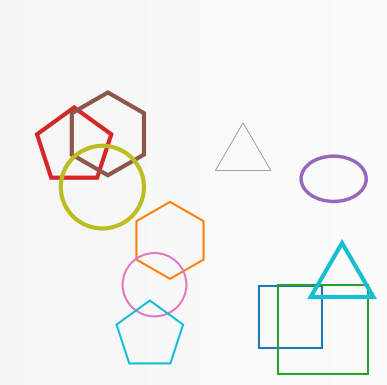[{"shape": "square", "thickness": 1.5, "radius": 0.41, "center": [0.751, 0.176]}, {"shape": "hexagon", "thickness": 1.5, "radius": 0.5, "center": [0.439, 0.376]}, {"shape": "square", "thickness": 1.5, "radius": 0.58, "center": [0.834, 0.144]}, {"shape": "pentagon", "thickness": 3, "radius": 0.5, "center": [0.191, 0.62]}, {"shape": "oval", "thickness": 2.5, "radius": 0.42, "center": [0.861, 0.536]}, {"shape": "hexagon", "thickness": 3, "radius": 0.54, "center": [0.278, 0.652]}, {"shape": "circle", "thickness": 1.5, "radius": 0.41, "center": [0.399, 0.261]}, {"shape": "triangle", "thickness": 0.5, "radius": 0.41, "center": [0.627, 0.599]}, {"shape": "circle", "thickness": 3, "radius": 0.54, "center": [0.264, 0.514]}, {"shape": "triangle", "thickness": 3, "radius": 0.47, "center": [0.883, 0.275]}, {"shape": "pentagon", "thickness": 1.5, "radius": 0.45, "center": [0.387, 0.129]}]